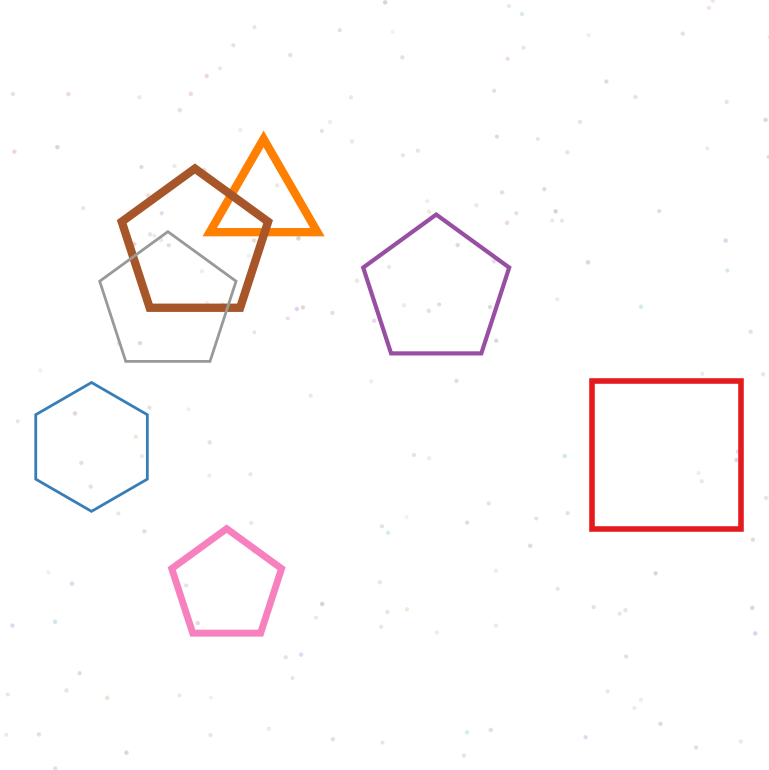[{"shape": "square", "thickness": 2, "radius": 0.48, "center": [0.865, 0.409]}, {"shape": "hexagon", "thickness": 1, "radius": 0.42, "center": [0.119, 0.42]}, {"shape": "pentagon", "thickness": 1.5, "radius": 0.5, "center": [0.567, 0.622]}, {"shape": "triangle", "thickness": 3, "radius": 0.4, "center": [0.342, 0.739]}, {"shape": "pentagon", "thickness": 3, "radius": 0.5, "center": [0.253, 0.681]}, {"shape": "pentagon", "thickness": 2.5, "radius": 0.37, "center": [0.294, 0.238]}, {"shape": "pentagon", "thickness": 1, "radius": 0.47, "center": [0.218, 0.606]}]